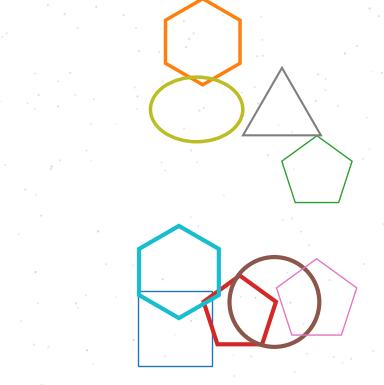[{"shape": "square", "thickness": 1, "radius": 0.48, "center": [0.455, 0.148]}, {"shape": "hexagon", "thickness": 2.5, "radius": 0.56, "center": [0.527, 0.892]}, {"shape": "pentagon", "thickness": 1, "radius": 0.48, "center": [0.823, 0.552]}, {"shape": "pentagon", "thickness": 3, "radius": 0.49, "center": [0.623, 0.186]}, {"shape": "circle", "thickness": 3, "radius": 0.58, "center": [0.713, 0.216]}, {"shape": "pentagon", "thickness": 1, "radius": 0.55, "center": [0.822, 0.218]}, {"shape": "triangle", "thickness": 1.5, "radius": 0.58, "center": [0.732, 0.707]}, {"shape": "oval", "thickness": 2.5, "radius": 0.6, "center": [0.511, 0.716]}, {"shape": "hexagon", "thickness": 3, "radius": 0.6, "center": [0.465, 0.293]}]